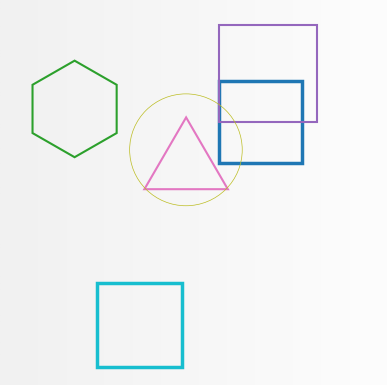[{"shape": "square", "thickness": 2.5, "radius": 0.53, "center": [0.673, 0.683]}, {"shape": "hexagon", "thickness": 1.5, "radius": 0.63, "center": [0.193, 0.717]}, {"shape": "square", "thickness": 1.5, "radius": 0.63, "center": [0.692, 0.809]}, {"shape": "triangle", "thickness": 1.5, "radius": 0.62, "center": [0.48, 0.571]}, {"shape": "circle", "thickness": 0.5, "radius": 0.73, "center": [0.48, 0.611]}, {"shape": "square", "thickness": 2.5, "radius": 0.55, "center": [0.36, 0.156]}]